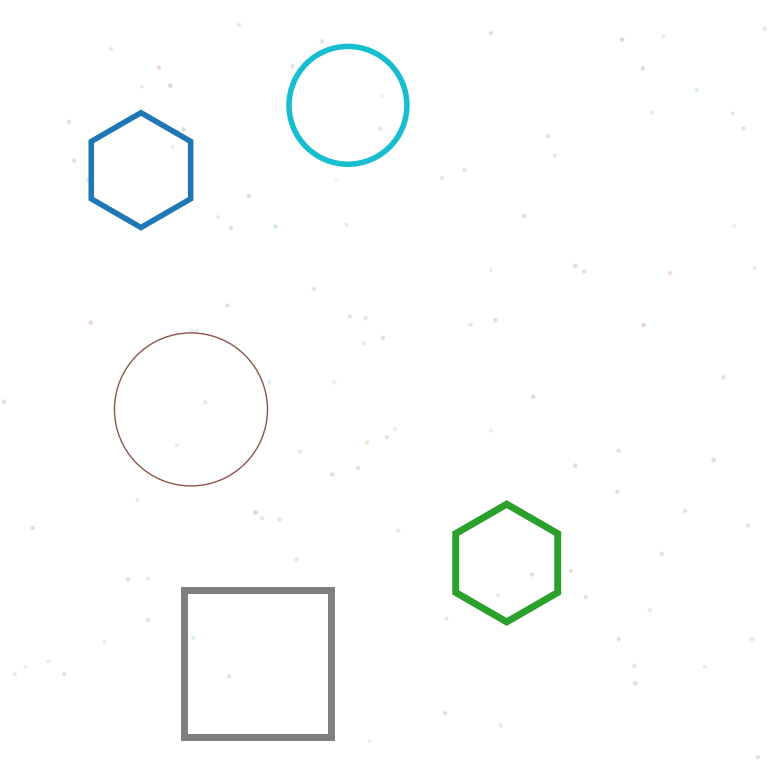[{"shape": "hexagon", "thickness": 2, "radius": 0.37, "center": [0.183, 0.779]}, {"shape": "hexagon", "thickness": 2.5, "radius": 0.38, "center": [0.658, 0.269]}, {"shape": "circle", "thickness": 0.5, "radius": 0.5, "center": [0.248, 0.468]}, {"shape": "square", "thickness": 2.5, "radius": 0.48, "center": [0.334, 0.138]}, {"shape": "circle", "thickness": 2, "radius": 0.38, "center": [0.452, 0.863]}]